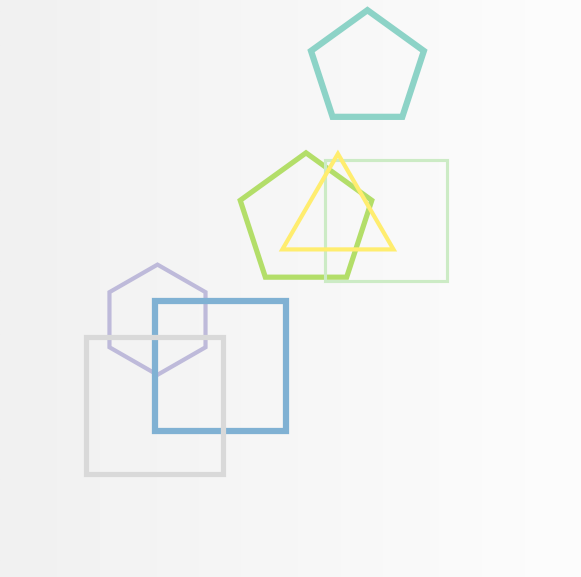[{"shape": "pentagon", "thickness": 3, "radius": 0.51, "center": [0.632, 0.879]}, {"shape": "hexagon", "thickness": 2, "radius": 0.48, "center": [0.271, 0.446]}, {"shape": "square", "thickness": 3, "radius": 0.56, "center": [0.379, 0.365]}, {"shape": "pentagon", "thickness": 2.5, "radius": 0.59, "center": [0.526, 0.615]}, {"shape": "square", "thickness": 2.5, "radius": 0.59, "center": [0.266, 0.297]}, {"shape": "square", "thickness": 1.5, "radius": 0.52, "center": [0.664, 0.617]}, {"shape": "triangle", "thickness": 2, "radius": 0.55, "center": [0.581, 0.622]}]